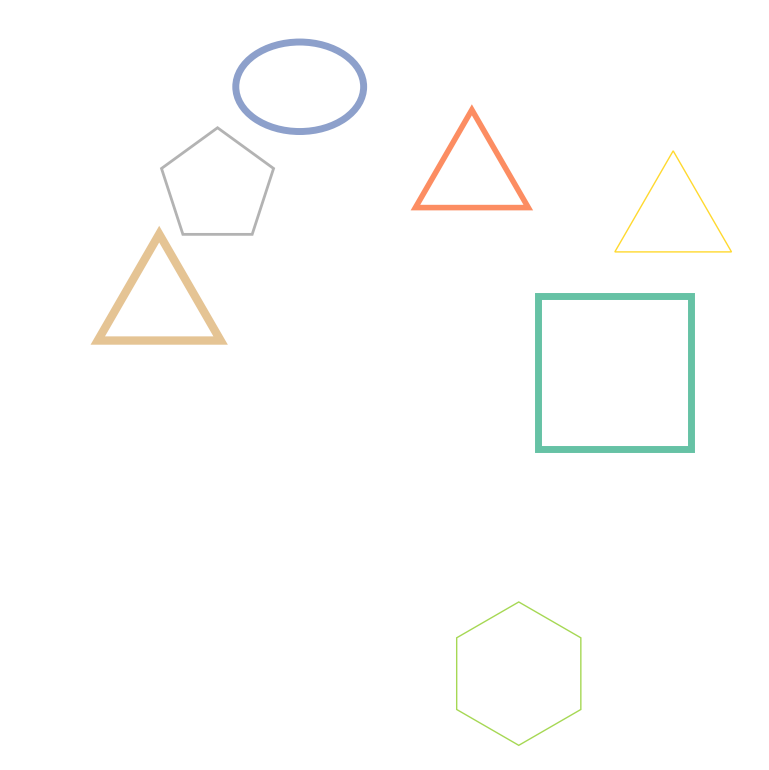[{"shape": "square", "thickness": 2.5, "radius": 0.5, "center": [0.798, 0.516]}, {"shape": "triangle", "thickness": 2, "radius": 0.42, "center": [0.613, 0.773]}, {"shape": "oval", "thickness": 2.5, "radius": 0.42, "center": [0.389, 0.887]}, {"shape": "hexagon", "thickness": 0.5, "radius": 0.47, "center": [0.674, 0.125]}, {"shape": "triangle", "thickness": 0.5, "radius": 0.44, "center": [0.874, 0.717]}, {"shape": "triangle", "thickness": 3, "radius": 0.46, "center": [0.207, 0.604]}, {"shape": "pentagon", "thickness": 1, "radius": 0.38, "center": [0.283, 0.758]}]